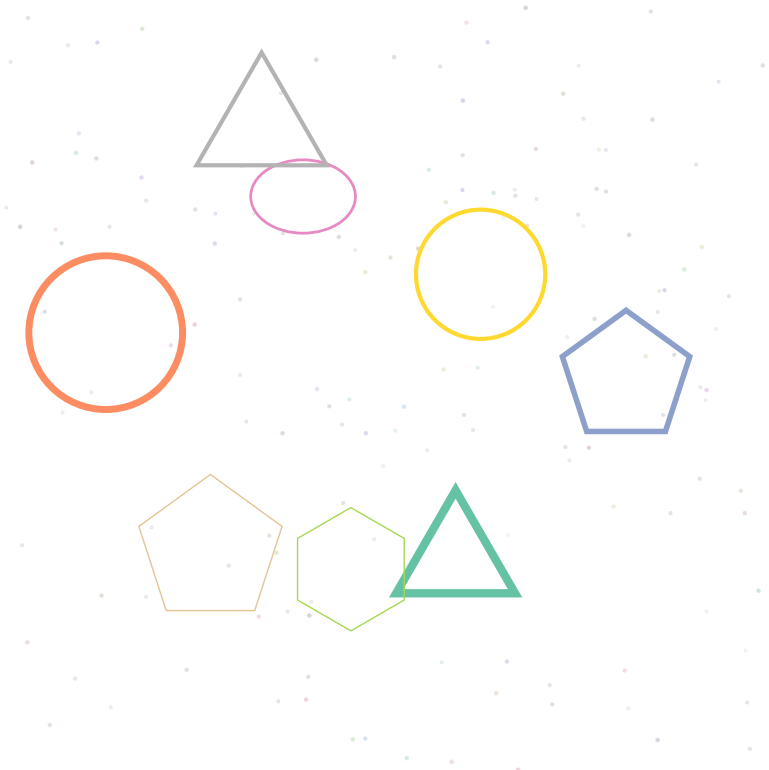[{"shape": "triangle", "thickness": 3, "radius": 0.45, "center": [0.592, 0.274]}, {"shape": "circle", "thickness": 2.5, "radius": 0.5, "center": [0.137, 0.568]}, {"shape": "pentagon", "thickness": 2, "radius": 0.43, "center": [0.813, 0.51]}, {"shape": "oval", "thickness": 1, "radius": 0.34, "center": [0.394, 0.745]}, {"shape": "hexagon", "thickness": 0.5, "radius": 0.4, "center": [0.456, 0.261]}, {"shape": "circle", "thickness": 1.5, "radius": 0.42, "center": [0.624, 0.644]}, {"shape": "pentagon", "thickness": 0.5, "radius": 0.49, "center": [0.273, 0.286]}, {"shape": "triangle", "thickness": 1.5, "radius": 0.49, "center": [0.34, 0.834]}]